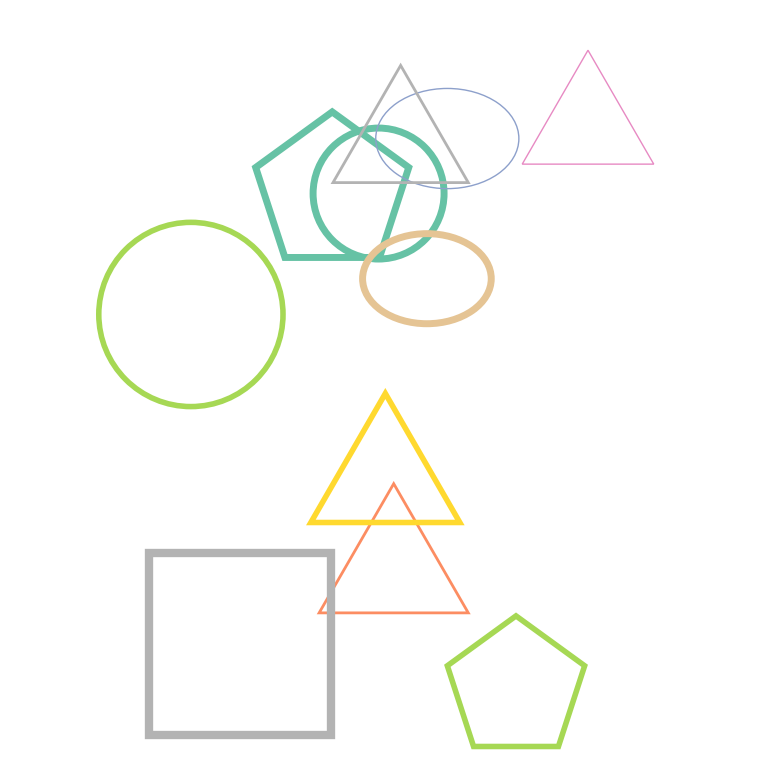[{"shape": "circle", "thickness": 2.5, "radius": 0.43, "center": [0.492, 0.749]}, {"shape": "pentagon", "thickness": 2.5, "radius": 0.52, "center": [0.431, 0.75]}, {"shape": "triangle", "thickness": 1, "radius": 0.56, "center": [0.511, 0.26]}, {"shape": "oval", "thickness": 0.5, "radius": 0.46, "center": [0.581, 0.82]}, {"shape": "triangle", "thickness": 0.5, "radius": 0.49, "center": [0.764, 0.836]}, {"shape": "circle", "thickness": 2, "radius": 0.6, "center": [0.248, 0.592]}, {"shape": "pentagon", "thickness": 2, "radius": 0.47, "center": [0.67, 0.106]}, {"shape": "triangle", "thickness": 2, "radius": 0.56, "center": [0.5, 0.377]}, {"shape": "oval", "thickness": 2.5, "radius": 0.42, "center": [0.554, 0.638]}, {"shape": "square", "thickness": 3, "radius": 0.59, "center": [0.312, 0.164]}, {"shape": "triangle", "thickness": 1, "radius": 0.51, "center": [0.52, 0.814]}]